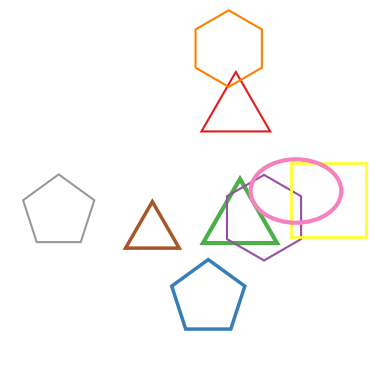[{"shape": "triangle", "thickness": 1.5, "radius": 0.52, "center": [0.613, 0.71]}, {"shape": "pentagon", "thickness": 2.5, "radius": 0.5, "center": [0.541, 0.226]}, {"shape": "triangle", "thickness": 3, "radius": 0.55, "center": [0.623, 0.424]}, {"shape": "hexagon", "thickness": 1.5, "radius": 0.56, "center": [0.686, 0.435]}, {"shape": "hexagon", "thickness": 1.5, "radius": 0.5, "center": [0.594, 0.874]}, {"shape": "square", "thickness": 2, "radius": 0.48, "center": [0.853, 0.481]}, {"shape": "triangle", "thickness": 2.5, "radius": 0.4, "center": [0.396, 0.396]}, {"shape": "oval", "thickness": 3, "radius": 0.59, "center": [0.769, 0.504]}, {"shape": "pentagon", "thickness": 1.5, "radius": 0.49, "center": [0.153, 0.45]}]